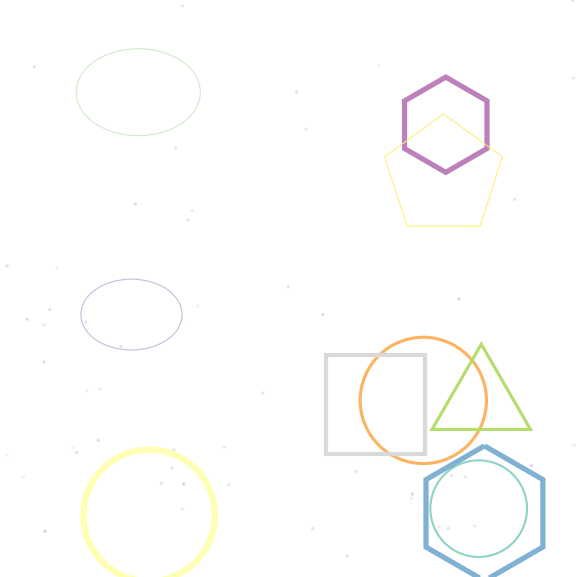[{"shape": "circle", "thickness": 1, "radius": 0.42, "center": [0.829, 0.118]}, {"shape": "circle", "thickness": 3, "radius": 0.57, "center": [0.258, 0.107]}, {"shape": "oval", "thickness": 0.5, "radius": 0.44, "center": [0.228, 0.454]}, {"shape": "hexagon", "thickness": 2.5, "radius": 0.58, "center": [0.839, 0.11]}, {"shape": "circle", "thickness": 1.5, "radius": 0.55, "center": [0.733, 0.306]}, {"shape": "triangle", "thickness": 1.5, "radius": 0.49, "center": [0.833, 0.305]}, {"shape": "square", "thickness": 2, "radius": 0.43, "center": [0.65, 0.298]}, {"shape": "hexagon", "thickness": 2.5, "radius": 0.41, "center": [0.772, 0.783]}, {"shape": "oval", "thickness": 0.5, "radius": 0.54, "center": [0.239, 0.839]}, {"shape": "pentagon", "thickness": 0.5, "radius": 0.54, "center": [0.768, 0.694]}]